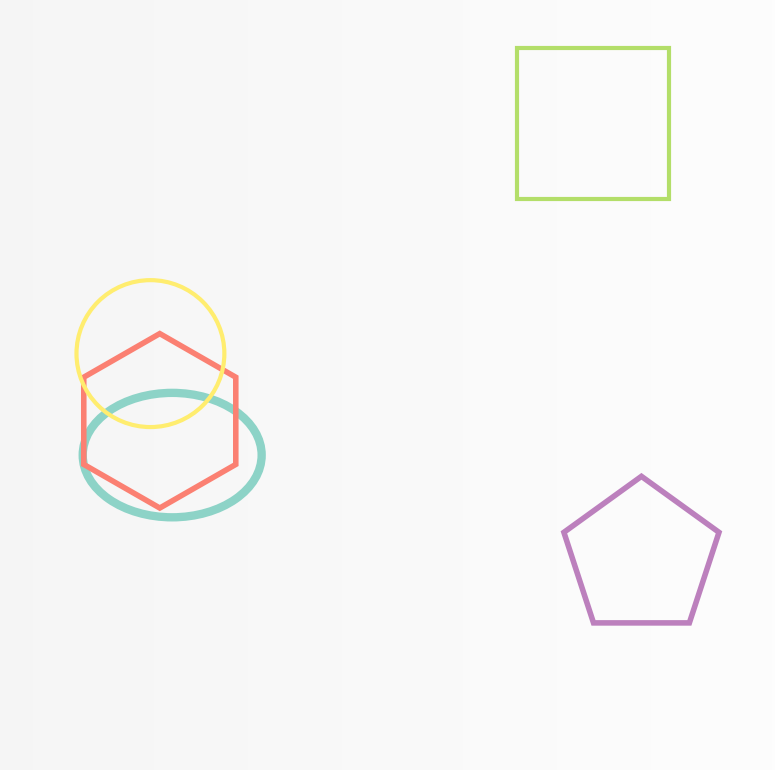[{"shape": "oval", "thickness": 3, "radius": 0.58, "center": [0.222, 0.409]}, {"shape": "hexagon", "thickness": 2, "radius": 0.57, "center": [0.206, 0.453]}, {"shape": "square", "thickness": 1.5, "radius": 0.49, "center": [0.765, 0.839]}, {"shape": "pentagon", "thickness": 2, "radius": 0.53, "center": [0.828, 0.276]}, {"shape": "circle", "thickness": 1.5, "radius": 0.48, "center": [0.194, 0.541]}]